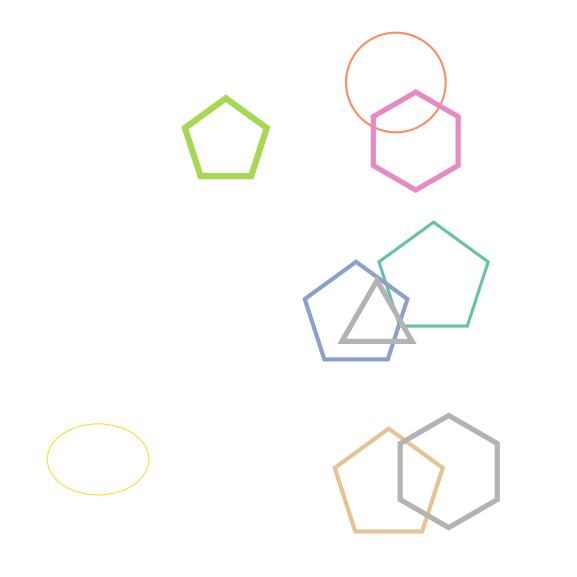[{"shape": "pentagon", "thickness": 1.5, "radius": 0.5, "center": [0.751, 0.515]}, {"shape": "circle", "thickness": 1, "radius": 0.43, "center": [0.685, 0.856]}, {"shape": "pentagon", "thickness": 2, "radius": 0.47, "center": [0.617, 0.452]}, {"shape": "hexagon", "thickness": 2.5, "radius": 0.42, "center": [0.72, 0.755]}, {"shape": "pentagon", "thickness": 3, "radius": 0.37, "center": [0.391, 0.754]}, {"shape": "oval", "thickness": 0.5, "radius": 0.44, "center": [0.17, 0.204]}, {"shape": "pentagon", "thickness": 2, "radius": 0.49, "center": [0.673, 0.158]}, {"shape": "hexagon", "thickness": 2.5, "radius": 0.49, "center": [0.777, 0.183]}, {"shape": "triangle", "thickness": 2.5, "radius": 0.35, "center": [0.653, 0.443]}]